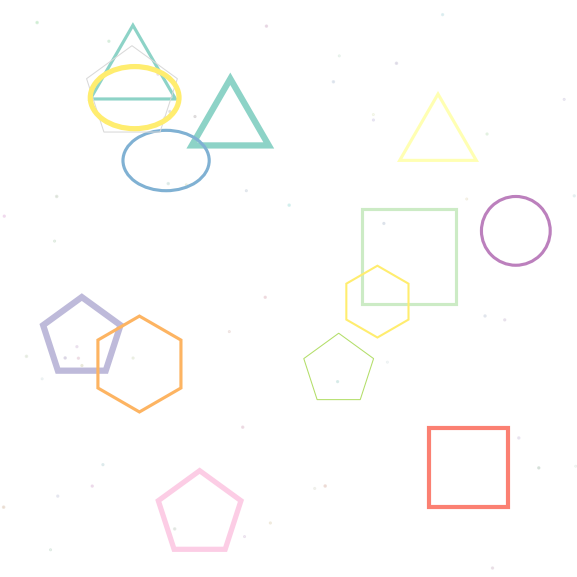[{"shape": "triangle", "thickness": 3, "radius": 0.38, "center": [0.399, 0.786]}, {"shape": "triangle", "thickness": 1.5, "radius": 0.43, "center": [0.23, 0.87]}, {"shape": "triangle", "thickness": 1.5, "radius": 0.38, "center": [0.758, 0.76]}, {"shape": "pentagon", "thickness": 3, "radius": 0.35, "center": [0.142, 0.414]}, {"shape": "square", "thickness": 2, "radius": 0.34, "center": [0.811, 0.189]}, {"shape": "oval", "thickness": 1.5, "radius": 0.37, "center": [0.288, 0.721]}, {"shape": "hexagon", "thickness": 1.5, "radius": 0.42, "center": [0.241, 0.369]}, {"shape": "pentagon", "thickness": 0.5, "radius": 0.32, "center": [0.586, 0.359]}, {"shape": "pentagon", "thickness": 2.5, "radius": 0.38, "center": [0.346, 0.109]}, {"shape": "pentagon", "thickness": 0.5, "radius": 0.41, "center": [0.229, 0.837]}, {"shape": "circle", "thickness": 1.5, "radius": 0.3, "center": [0.893, 0.599]}, {"shape": "square", "thickness": 1.5, "radius": 0.41, "center": [0.708, 0.555]}, {"shape": "oval", "thickness": 2.5, "radius": 0.38, "center": [0.233, 0.83]}, {"shape": "hexagon", "thickness": 1, "radius": 0.31, "center": [0.654, 0.477]}]